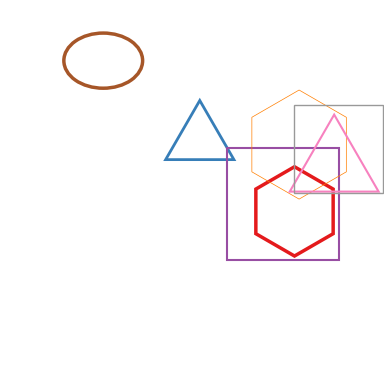[{"shape": "hexagon", "thickness": 2.5, "radius": 0.58, "center": [0.765, 0.451]}, {"shape": "triangle", "thickness": 2, "radius": 0.51, "center": [0.519, 0.637]}, {"shape": "square", "thickness": 1.5, "radius": 0.73, "center": [0.735, 0.47]}, {"shape": "hexagon", "thickness": 0.5, "radius": 0.71, "center": [0.777, 0.625]}, {"shape": "oval", "thickness": 2.5, "radius": 0.51, "center": [0.268, 0.842]}, {"shape": "triangle", "thickness": 1.5, "radius": 0.67, "center": [0.868, 0.569]}, {"shape": "square", "thickness": 1, "radius": 0.57, "center": [0.879, 0.613]}]